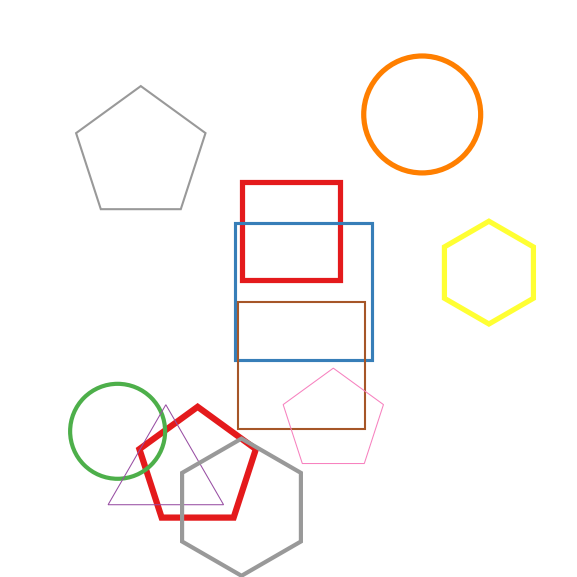[{"shape": "pentagon", "thickness": 3, "radius": 0.53, "center": [0.342, 0.189]}, {"shape": "square", "thickness": 2.5, "radius": 0.42, "center": [0.504, 0.599]}, {"shape": "square", "thickness": 1.5, "radius": 0.59, "center": [0.525, 0.494]}, {"shape": "circle", "thickness": 2, "radius": 0.41, "center": [0.204, 0.252]}, {"shape": "triangle", "thickness": 0.5, "radius": 0.58, "center": [0.287, 0.183]}, {"shape": "circle", "thickness": 2.5, "radius": 0.51, "center": [0.731, 0.801]}, {"shape": "hexagon", "thickness": 2.5, "radius": 0.44, "center": [0.847, 0.527]}, {"shape": "square", "thickness": 1, "radius": 0.55, "center": [0.522, 0.365]}, {"shape": "pentagon", "thickness": 0.5, "radius": 0.46, "center": [0.577, 0.27]}, {"shape": "pentagon", "thickness": 1, "radius": 0.59, "center": [0.244, 0.732]}, {"shape": "hexagon", "thickness": 2, "radius": 0.59, "center": [0.418, 0.121]}]